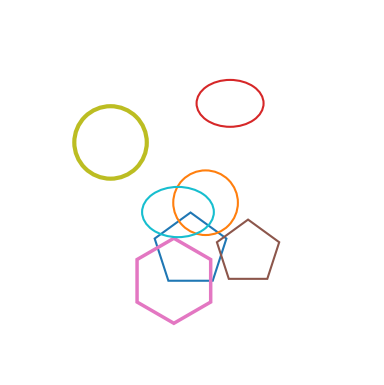[{"shape": "pentagon", "thickness": 1.5, "radius": 0.49, "center": [0.495, 0.35]}, {"shape": "circle", "thickness": 1.5, "radius": 0.42, "center": [0.534, 0.473]}, {"shape": "oval", "thickness": 1.5, "radius": 0.44, "center": [0.598, 0.732]}, {"shape": "pentagon", "thickness": 1.5, "radius": 0.43, "center": [0.644, 0.345]}, {"shape": "hexagon", "thickness": 2.5, "radius": 0.55, "center": [0.452, 0.271]}, {"shape": "circle", "thickness": 3, "radius": 0.47, "center": [0.287, 0.63]}, {"shape": "oval", "thickness": 1.5, "radius": 0.47, "center": [0.462, 0.449]}]